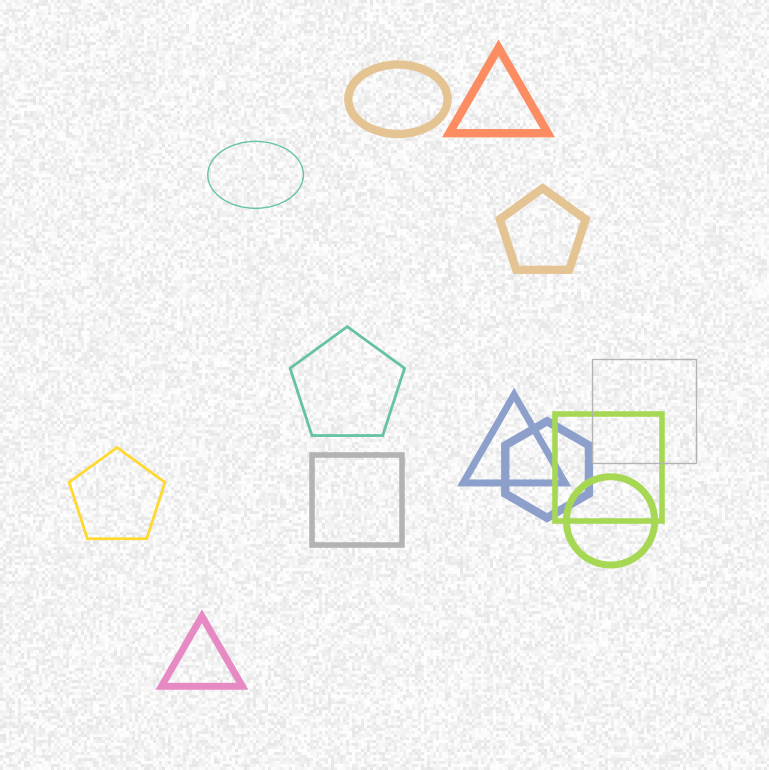[{"shape": "pentagon", "thickness": 1, "radius": 0.39, "center": [0.451, 0.498]}, {"shape": "oval", "thickness": 0.5, "radius": 0.31, "center": [0.332, 0.773]}, {"shape": "triangle", "thickness": 3, "radius": 0.37, "center": [0.647, 0.864]}, {"shape": "triangle", "thickness": 2.5, "radius": 0.38, "center": [0.668, 0.411]}, {"shape": "hexagon", "thickness": 3, "radius": 0.31, "center": [0.711, 0.39]}, {"shape": "triangle", "thickness": 2.5, "radius": 0.3, "center": [0.262, 0.139]}, {"shape": "circle", "thickness": 2.5, "radius": 0.29, "center": [0.793, 0.324]}, {"shape": "square", "thickness": 2, "radius": 0.35, "center": [0.791, 0.393]}, {"shape": "pentagon", "thickness": 1, "radius": 0.33, "center": [0.152, 0.353]}, {"shape": "pentagon", "thickness": 3, "radius": 0.29, "center": [0.705, 0.697]}, {"shape": "oval", "thickness": 3, "radius": 0.32, "center": [0.517, 0.871]}, {"shape": "square", "thickness": 2, "radius": 0.29, "center": [0.464, 0.35]}, {"shape": "square", "thickness": 0.5, "radius": 0.34, "center": [0.837, 0.466]}]